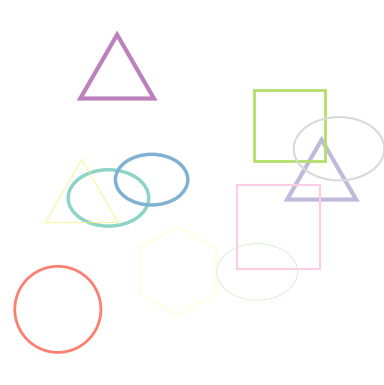[{"shape": "oval", "thickness": 2.5, "radius": 0.52, "center": [0.282, 0.486]}, {"shape": "hexagon", "thickness": 0.5, "radius": 0.58, "center": [0.462, 0.297]}, {"shape": "triangle", "thickness": 3, "radius": 0.52, "center": [0.835, 0.534]}, {"shape": "circle", "thickness": 2, "radius": 0.56, "center": [0.15, 0.196]}, {"shape": "oval", "thickness": 2.5, "radius": 0.47, "center": [0.394, 0.533]}, {"shape": "square", "thickness": 2, "radius": 0.46, "center": [0.751, 0.674]}, {"shape": "square", "thickness": 1.5, "radius": 0.54, "center": [0.723, 0.411]}, {"shape": "oval", "thickness": 1.5, "radius": 0.59, "center": [0.881, 0.614]}, {"shape": "triangle", "thickness": 3, "radius": 0.55, "center": [0.304, 0.799]}, {"shape": "oval", "thickness": 0.5, "radius": 0.52, "center": [0.668, 0.294]}, {"shape": "triangle", "thickness": 0.5, "radius": 0.55, "center": [0.212, 0.476]}]